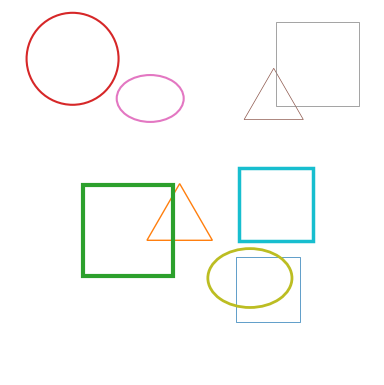[{"shape": "square", "thickness": 0.5, "radius": 0.42, "center": [0.696, 0.247]}, {"shape": "triangle", "thickness": 1, "radius": 0.49, "center": [0.467, 0.425]}, {"shape": "square", "thickness": 3, "radius": 0.59, "center": [0.332, 0.401]}, {"shape": "circle", "thickness": 1.5, "radius": 0.6, "center": [0.188, 0.847]}, {"shape": "triangle", "thickness": 0.5, "radius": 0.44, "center": [0.711, 0.734]}, {"shape": "oval", "thickness": 1.5, "radius": 0.43, "center": [0.39, 0.744]}, {"shape": "square", "thickness": 0.5, "radius": 0.54, "center": [0.824, 0.834]}, {"shape": "oval", "thickness": 2, "radius": 0.55, "center": [0.649, 0.278]}, {"shape": "square", "thickness": 2.5, "radius": 0.48, "center": [0.717, 0.469]}]